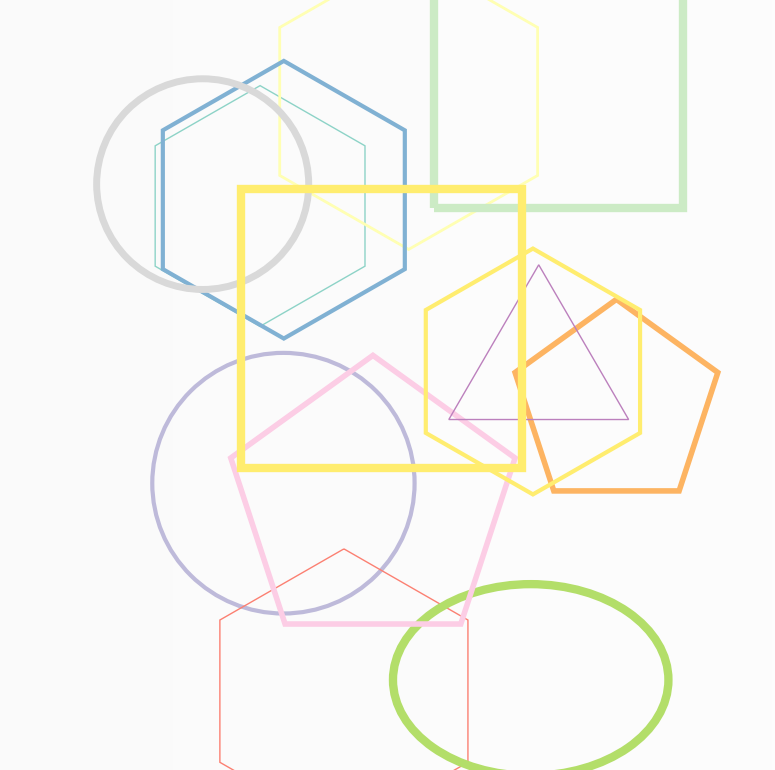[{"shape": "hexagon", "thickness": 0.5, "radius": 0.78, "center": [0.336, 0.732]}, {"shape": "hexagon", "thickness": 1, "radius": 0.96, "center": [0.527, 0.868]}, {"shape": "circle", "thickness": 1.5, "radius": 0.85, "center": [0.366, 0.372]}, {"shape": "hexagon", "thickness": 0.5, "radius": 0.92, "center": [0.444, 0.102]}, {"shape": "hexagon", "thickness": 1.5, "radius": 0.9, "center": [0.366, 0.741]}, {"shape": "pentagon", "thickness": 2, "radius": 0.69, "center": [0.795, 0.474]}, {"shape": "oval", "thickness": 3, "radius": 0.89, "center": [0.685, 0.117]}, {"shape": "pentagon", "thickness": 2, "radius": 0.96, "center": [0.481, 0.346]}, {"shape": "circle", "thickness": 2.5, "radius": 0.68, "center": [0.262, 0.761]}, {"shape": "triangle", "thickness": 0.5, "radius": 0.67, "center": [0.695, 0.522]}, {"shape": "square", "thickness": 3, "radius": 0.8, "center": [0.721, 0.89]}, {"shape": "square", "thickness": 3, "radius": 0.91, "center": [0.493, 0.573]}, {"shape": "hexagon", "thickness": 1.5, "radius": 0.8, "center": [0.688, 0.518]}]